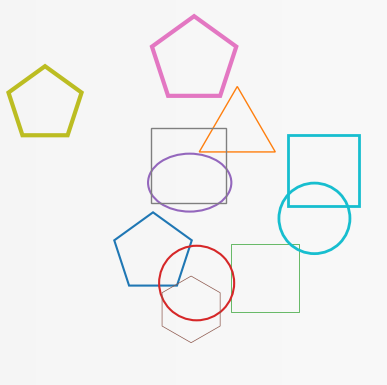[{"shape": "pentagon", "thickness": 1.5, "radius": 0.53, "center": [0.395, 0.343]}, {"shape": "triangle", "thickness": 1, "radius": 0.57, "center": [0.612, 0.662]}, {"shape": "square", "thickness": 0.5, "radius": 0.44, "center": [0.684, 0.277]}, {"shape": "circle", "thickness": 1.5, "radius": 0.48, "center": [0.507, 0.265]}, {"shape": "oval", "thickness": 1.5, "radius": 0.54, "center": [0.49, 0.526]}, {"shape": "hexagon", "thickness": 0.5, "radius": 0.43, "center": [0.493, 0.196]}, {"shape": "pentagon", "thickness": 3, "radius": 0.57, "center": [0.501, 0.844]}, {"shape": "square", "thickness": 1, "radius": 0.49, "center": [0.486, 0.571]}, {"shape": "pentagon", "thickness": 3, "radius": 0.5, "center": [0.116, 0.729]}, {"shape": "circle", "thickness": 2, "radius": 0.46, "center": [0.811, 0.433]}, {"shape": "square", "thickness": 2, "radius": 0.46, "center": [0.835, 0.557]}]